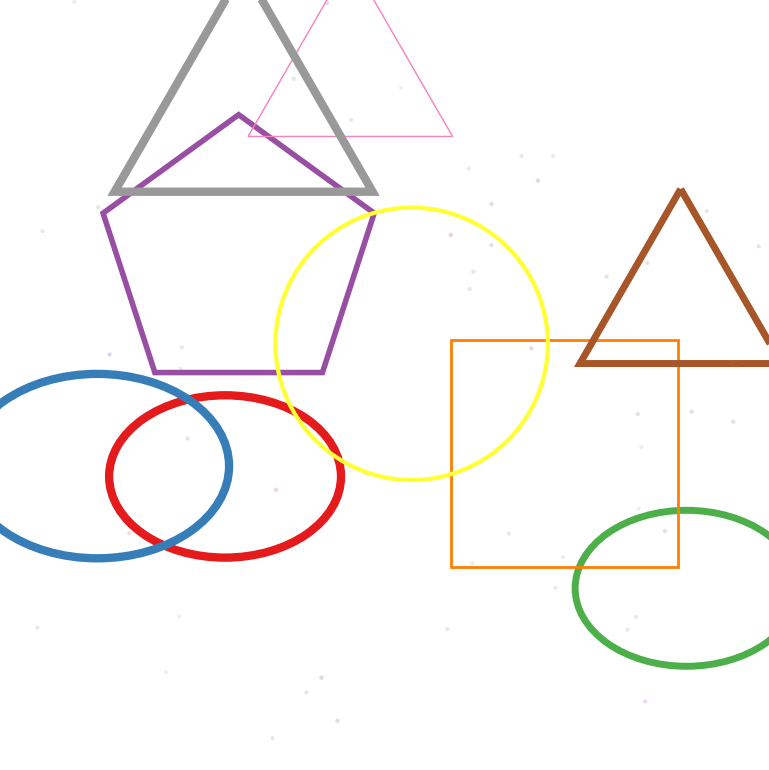[{"shape": "oval", "thickness": 3, "radius": 0.75, "center": [0.292, 0.381]}, {"shape": "oval", "thickness": 3, "radius": 0.86, "center": [0.126, 0.395]}, {"shape": "oval", "thickness": 2.5, "radius": 0.72, "center": [0.892, 0.236]}, {"shape": "pentagon", "thickness": 2, "radius": 0.93, "center": [0.31, 0.666]}, {"shape": "square", "thickness": 1, "radius": 0.74, "center": [0.733, 0.411]}, {"shape": "circle", "thickness": 1.5, "radius": 0.88, "center": [0.535, 0.553]}, {"shape": "triangle", "thickness": 2.5, "radius": 0.76, "center": [0.884, 0.603]}, {"shape": "triangle", "thickness": 0.5, "radius": 0.77, "center": [0.455, 0.899]}, {"shape": "triangle", "thickness": 3, "radius": 0.97, "center": [0.316, 0.848]}]